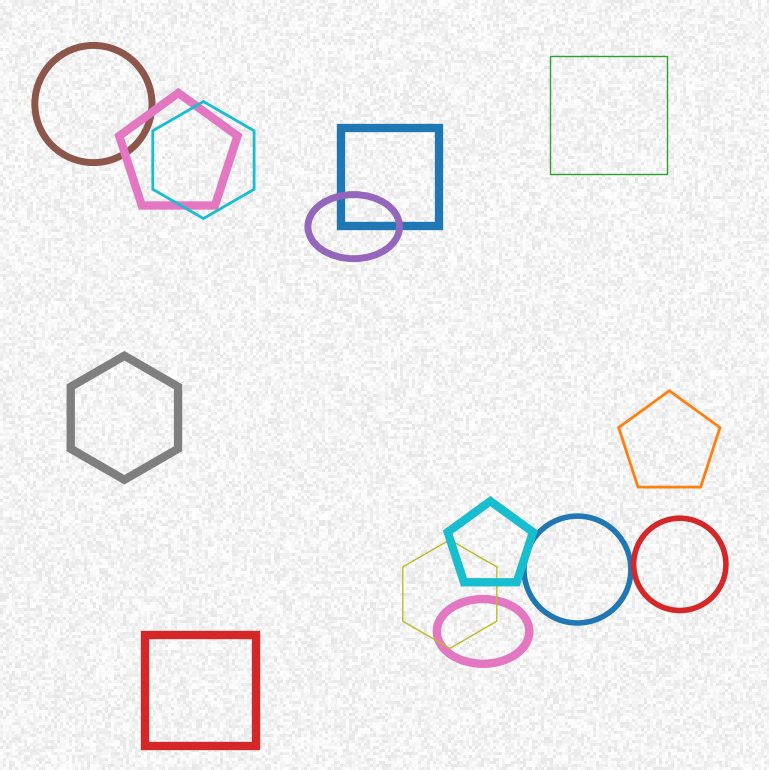[{"shape": "square", "thickness": 3, "radius": 0.32, "center": [0.506, 0.77]}, {"shape": "circle", "thickness": 2, "radius": 0.35, "center": [0.75, 0.26]}, {"shape": "pentagon", "thickness": 1, "radius": 0.35, "center": [0.869, 0.423]}, {"shape": "square", "thickness": 0.5, "radius": 0.38, "center": [0.79, 0.85]}, {"shape": "circle", "thickness": 2, "radius": 0.3, "center": [0.883, 0.267]}, {"shape": "square", "thickness": 3, "radius": 0.36, "center": [0.261, 0.103]}, {"shape": "oval", "thickness": 2.5, "radius": 0.3, "center": [0.459, 0.706]}, {"shape": "circle", "thickness": 2.5, "radius": 0.38, "center": [0.121, 0.865]}, {"shape": "oval", "thickness": 3, "radius": 0.3, "center": [0.627, 0.18]}, {"shape": "pentagon", "thickness": 3, "radius": 0.4, "center": [0.232, 0.798]}, {"shape": "hexagon", "thickness": 3, "radius": 0.4, "center": [0.162, 0.457]}, {"shape": "hexagon", "thickness": 0.5, "radius": 0.35, "center": [0.584, 0.228]}, {"shape": "hexagon", "thickness": 1, "radius": 0.38, "center": [0.264, 0.792]}, {"shape": "pentagon", "thickness": 3, "radius": 0.29, "center": [0.637, 0.291]}]